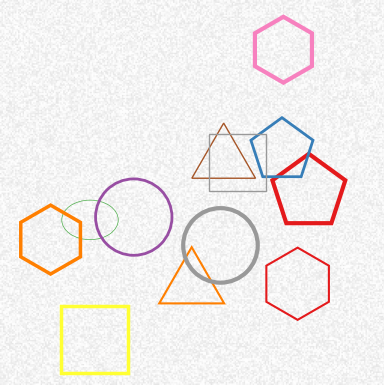[{"shape": "pentagon", "thickness": 3, "radius": 0.5, "center": [0.802, 0.501]}, {"shape": "hexagon", "thickness": 1.5, "radius": 0.47, "center": [0.773, 0.263]}, {"shape": "pentagon", "thickness": 2, "radius": 0.42, "center": [0.732, 0.61]}, {"shape": "oval", "thickness": 0.5, "radius": 0.37, "center": [0.234, 0.429]}, {"shape": "circle", "thickness": 2, "radius": 0.5, "center": [0.347, 0.436]}, {"shape": "hexagon", "thickness": 2.5, "radius": 0.45, "center": [0.131, 0.378]}, {"shape": "triangle", "thickness": 1.5, "radius": 0.49, "center": [0.498, 0.261]}, {"shape": "square", "thickness": 2.5, "radius": 0.43, "center": [0.246, 0.119]}, {"shape": "triangle", "thickness": 1, "radius": 0.48, "center": [0.581, 0.585]}, {"shape": "hexagon", "thickness": 3, "radius": 0.43, "center": [0.736, 0.871]}, {"shape": "circle", "thickness": 3, "radius": 0.48, "center": [0.573, 0.363]}, {"shape": "square", "thickness": 1, "radius": 0.37, "center": [0.617, 0.578]}]